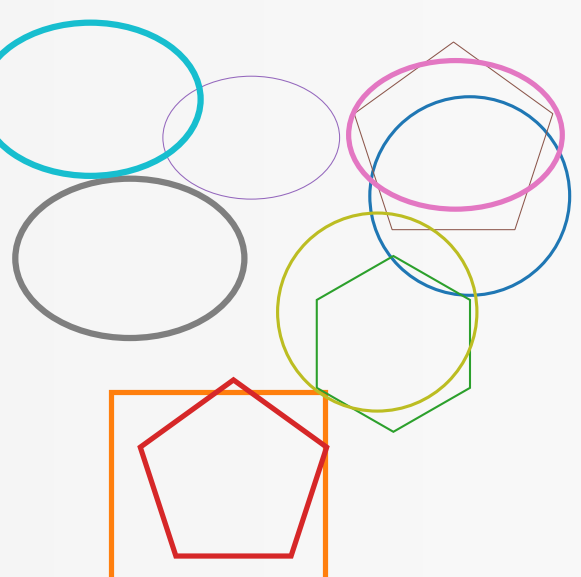[{"shape": "circle", "thickness": 1.5, "radius": 0.86, "center": [0.808, 0.66]}, {"shape": "square", "thickness": 2.5, "radius": 0.92, "center": [0.375, 0.136]}, {"shape": "hexagon", "thickness": 1, "radius": 0.76, "center": [0.677, 0.404]}, {"shape": "pentagon", "thickness": 2.5, "radius": 0.84, "center": [0.402, 0.173]}, {"shape": "oval", "thickness": 0.5, "radius": 0.76, "center": [0.432, 0.761]}, {"shape": "pentagon", "thickness": 0.5, "radius": 0.9, "center": [0.78, 0.747]}, {"shape": "oval", "thickness": 2.5, "radius": 0.92, "center": [0.784, 0.766]}, {"shape": "oval", "thickness": 3, "radius": 0.99, "center": [0.223, 0.552]}, {"shape": "circle", "thickness": 1.5, "radius": 0.86, "center": [0.649, 0.459]}, {"shape": "oval", "thickness": 3, "radius": 0.95, "center": [0.156, 0.827]}]